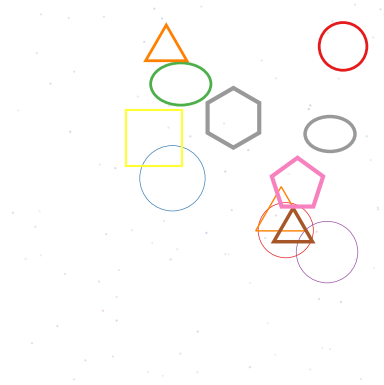[{"shape": "circle", "thickness": 2, "radius": 0.31, "center": [0.891, 0.879]}, {"shape": "circle", "thickness": 0.5, "radius": 0.36, "center": [0.742, 0.402]}, {"shape": "circle", "thickness": 0.5, "radius": 0.42, "center": [0.448, 0.537]}, {"shape": "oval", "thickness": 2, "radius": 0.39, "center": [0.47, 0.782]}, {"shape": "circle", "thickness": 0.5, "radius": 0.4, "center": [0.849, 0.345]}, {"shape": "triangle", "thickness": 1, "radius": 0.38, "center": [0.73, 0.439]}, {"shape": "triangle", "thickness": 2, "radius": 0.31, "center": [0.432, 0.873]}, {"shape": "square", "thickness": 1.5, "radius": 0.36, "center": [0.4, 0.641]}, {"shape": "triangle", "thickness": 2.5, "radius": 0.29, "center": [0.761, 0.401]}, {"shape": "pentagon", "thickness": 3, "radius": 0.35, "center": [0.773, 0.52]}, {"shape": "hexagon", "thickness": 3, "radius": 0.39, "center": [0.606, 0.694]}, {"shape": "oval", "thickness": 2.5, "radius": 0.32, "center": [0.857, 0.652]}]